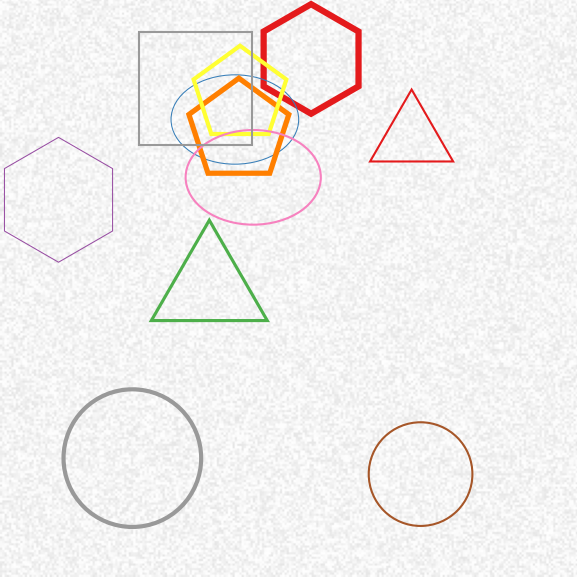[{"shape": "hexagon", "thickness": 3, "radius": 0.47, "center": [0.539, 0.897]}, {"shape": "triangle", "thickness": 1, "radius": 0.42, "center": [0.713, 0.761]}, {"shape": "oval", "thickness": 0.5, "radius": 0.55, "center": [0.407, 0.792]}, {"shape": "triangle", "thickness": 1.5, "radius": 0.58, "center": [0.362, 0.502]}, {"shape": "hexagon", "thickness": 0.5, "radius": 0.54, "center": [0.101, 0.653]}, {"shape": "pentagon", "thickness": 2.5, "radius": 0.45, "center": [0.414, 0.773]}, {"shape": "pentagon", "thickness": 2, "radius": 0.42, "center": [0.416, 0.835]}, {"shape": "circle", "thickness": 1, "radius": 0.45, "center": [0.728, 0.178]}, {"shape": "oval", "thickness": 1, "radius": 0.59, "center": [0.438, 0.692]}, {"shape": "circle", "thickness": 2, "radius": 0.6, "center": [0.229, 0.206]}, {"shape": "square", "thickness": 1, "radius": 0.49, "center": [0.339, 0.846]}]